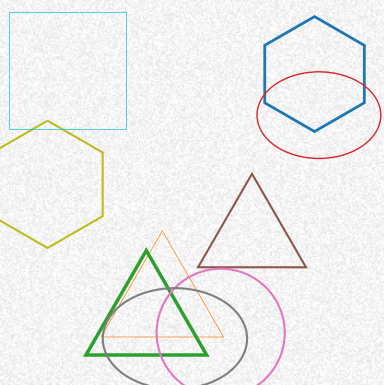[{"shape": "hexagon", "thickness": 2, "radius": 0.75, "center": [0.817, 0.808]}, {"shape": "triangle", "thickness": 0.5, "radius": 0.92, "center": [0.422, 0.217]}, {"shape": "triangle", "thickness": 2.5, "radius": 0.9, "center": [0.38, 0.168]}, {"shape": "oval", "thickness": 1, "radius": 0.8, "center": [0.828, 0.701]}, {"shape": "triangle", "thickness": 1.5, "radius": 0.81, "center": [0.655, 0.387]}, {"shape": "circle", "thickness": 1.5, "radius": 0.83, "center": [0.573, 0.136]}, {"shape": "oval", "thickness": 1.5, "radius": 0.94, "center": [0.454, 0.12]}, {"shape": "hexagon", "thickness": 1.5, "radius": 0.83, "center": [0.123, 0.521]}, {"shape": "square", "thickness": 0.5, "radius": 0.76, "center": [0.176, 0.816]}]